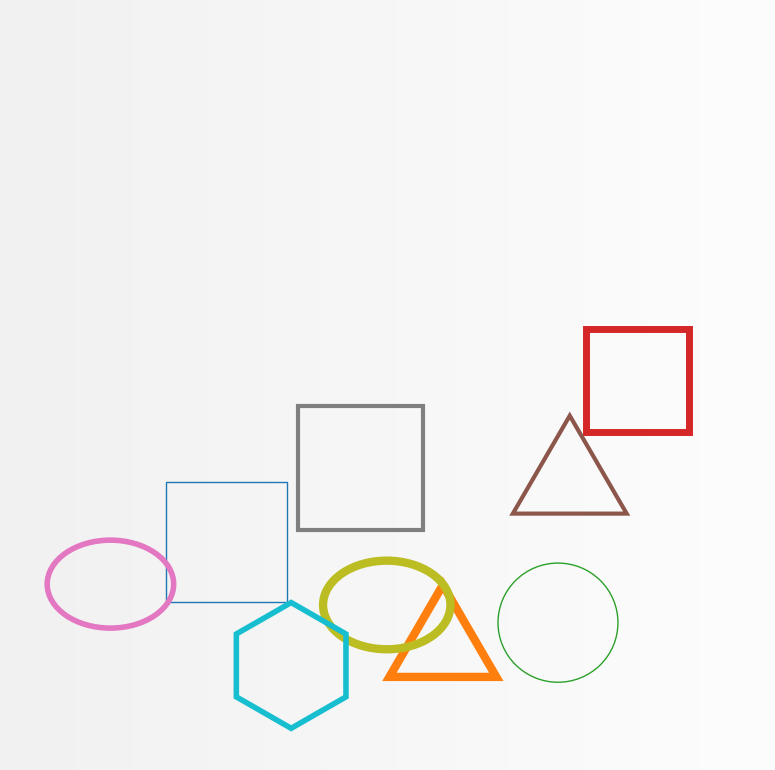[{"shape": "square", "thickness": 0.5, "radius": 0.39, "center": [0.292, 0.296]}, {"shape": "triangle", "thickness": 3, "radius": 0.4, "center": [0.571, 0.161]}, {"shape": "circle", "thickness": 0.5, "radius": 0.39, "center": [0.72, 0.191]}, {"shape": "square", "thickness": 2.5, "radius": 0.33, "center": [0.822, 0.506]}, {"shape": "triangle", "thickness": 1.5, "radius": 0.42, "center": [0.735, 0.375]}, {"shape": "oval", "thickness": 2, "radius": 0.41, "center": [0.142, 0.241]}, {"shape": "square", "thickness": 1.5, "radius": 0.4, "center": [0.465, 0.393]}, {"shape": "oval", "thickness": 3, "radius": 0.41, "center": [0.499, 0.214]}, {"shape": "hexagon", "thickness": 2, "radius": 0.41, "center": [0.376, 0.136]}]